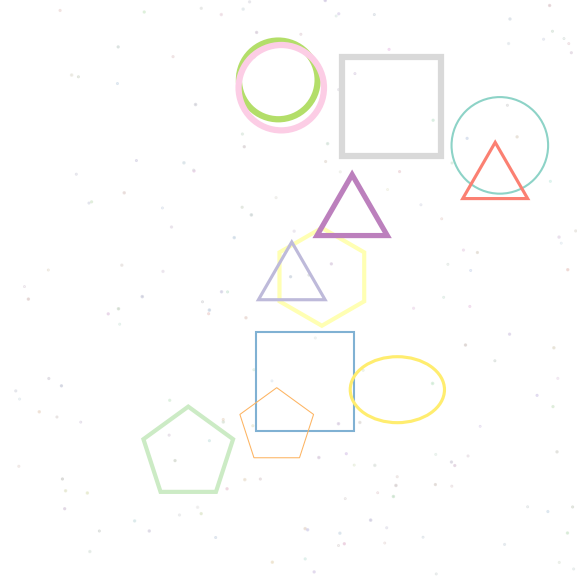[{"shape": "circle", "thickness": 1, "radius": 0.42, "center": [0.866, 0.747]}, {"shape": "hexagon", "thickness": 2, "radius": 0.42, "center": [0.557, 0.52]}, {"shape": "triangle", "thickness": 1.5, "radius": 0.33, "center": [0.505, 0.513]}, {"shape": "triangle", "thickness": 1.5, "radius": 0.32, "center": [0.857, 0.688]}, {"shape": "square", "thickness": 1, "radius": 0.43, "center": [0.529, 0.338]}, {"shape": "pentagon", "thickness": 0.5, "radius": 0.34, "center": [0.479, 0.261]}, {"shape": "circle", "thickness": 3, "radius": 0.34, "center": [0.482, 0.861]}, {"shape": "circle", "thickness": 3, "radius": 0.37, "center": [0.487, 0.847]}, {"shape": "square", "thickness": 3, "radius": 0.43, "center": [0.679, 0.815]}, {"shape": "triangle", "thickness": 2.5, "radius": 0.35, "center": [0.61, 0.626]}, {"shape": "pentagon", "thickness": 2, "radius": 0.41, "center": [0.326, 0.213]}, {"shape": "oval", "thickness": 1.5, "radius": 0.41, "center": [0.688, 0.324]}]